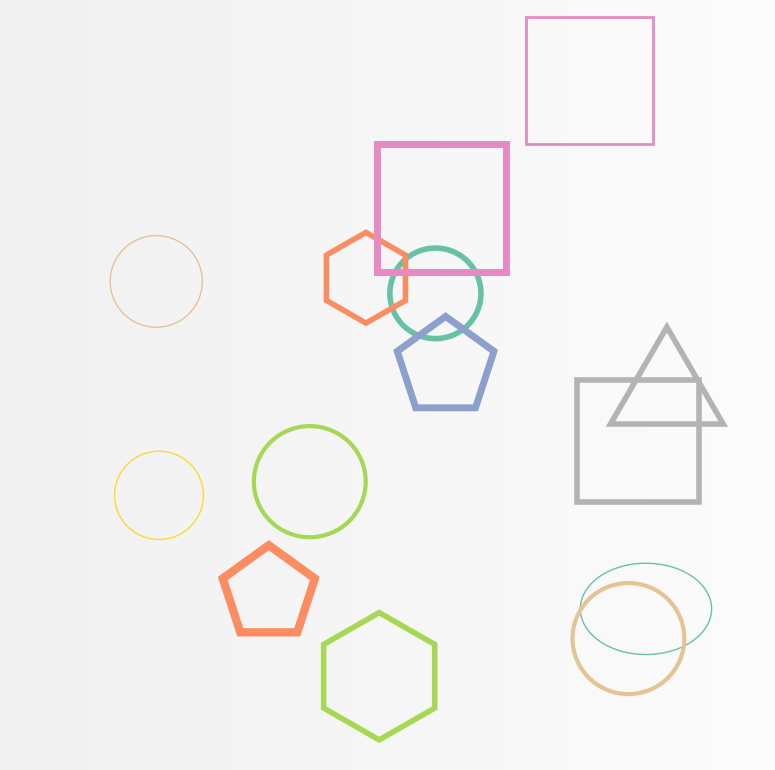[{"shape": "circle", "thickness": 2, "radius": 0.29, "center": [0.562, 0.619]}, {"shape": "oval", "thickness": 0.5, "radius": 0.42, "center": [0.833, 0.209]}, {"shape": "pentagon", "thickness": 3, "radius": 0.31, "center": [0.347, 0.229]}, {"shape": "hexagon", "thickness": 2, "radius": 0.29, "center": [0.472, 0.639]}, {"shape": "pentagon", "thickness": 2.5, "radius": 0.33, "center": [0.575, 0.523]}, {"shape": "square", "thickness": 2.5, "radius": 0.42, "center": [0.57, 0.73]}, {"shape": "square", "thickness": 1, "radius": 0.41, "center": [0.761, 0.896]}, {"shape": "hexagon", "thickness": 2, "radius": 0.41, "center": [0.489, 0.122]}, {"shape": "circle", "thickness": 1.5, "radius": 0.36, "center": [0.4, 0.374]}, {"shape": "circle", "thickness": 0.5, "radius": 0.29, "center": [0.205, 0.357]}, {"shape": "circle", "thickness": 1.5, "radius": 0.36, "center": [0.811, 0.171]}, {"shape": "circle", "thickness": 0.5, "radius": 0.3, "center": [0.202, 0.634]}, {"shape": "square", "thickness": 2, "radius": 0.39, "center": [0.823, 0.427]}, {"shape": "triangle", "thickness": 2, "radius": 0.42, "center": [0.86, 0.491]}]